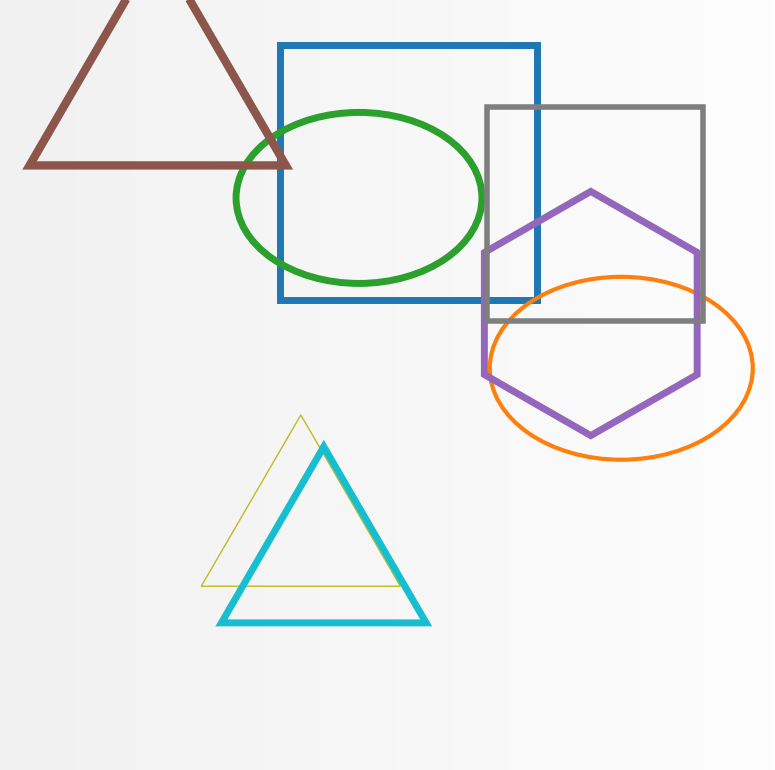[{"shape": "square", "thickness": 2.5, "radius": 0.83, "center": [0.527, 0.776]}, {"shape": "oval", "thickness": 1.5, "radius": 0.85, "center": [0.802, 0.522]}, {"shape": "oval", "thickness": 2.5, "radius": 0.79, "center": [0.463, 0.743]}, {"shape": "hexagon", "thickness": 2.5, "radius": 0.79, "center": [0.762, 0.593]}, {"shape": "triangle", "thickness": 3, "radius": 0.95, "center": [0.204, 0.881]}, {"shape": "square", "thickness": 2, "radius": 0.7, "center": [0.767, 0.722]}, {"shape": "triangle", "thickness": 0.5, "radius": 0.74, "center": [0.388, 0.313]}, {"shape": "triangle", "thickness": 2.5, "radius": 0.76, "center": [0.418, 0.267]}]